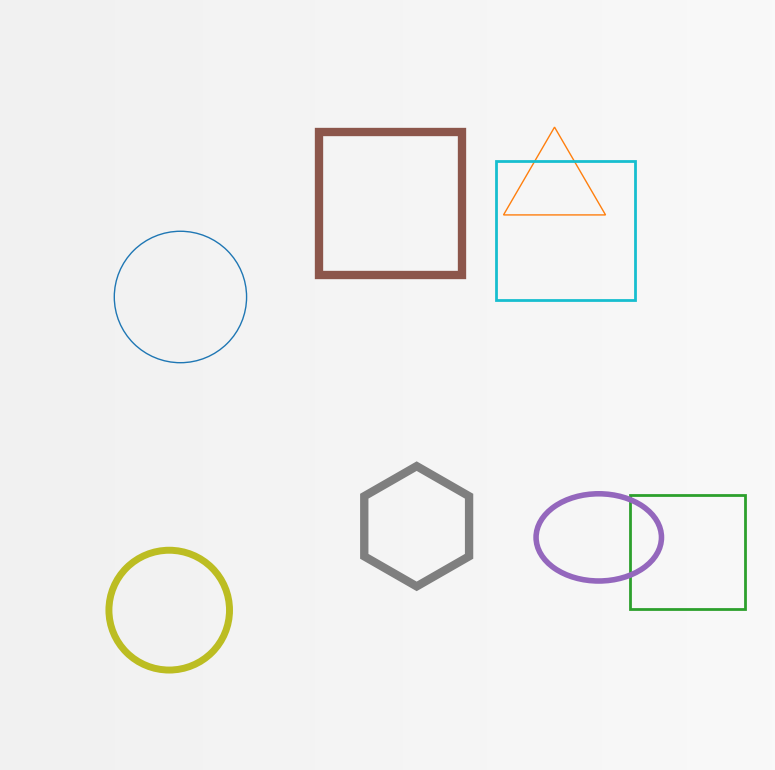[{"shape": "circle", "thickness": 0.5, "radius": 0.43, "center": [0.233, 0.614]}, {"shape": "triangle", "thickness": 0.5, "radius": 0.38, "center": [0.716, 0.759]}, {"shape": "square", "thickness": 1, "radius": 0.37, "center": [0.888, 0.283]}, {"shape": "oval", "thickness": 2, "radius": 0.4, "center": [0.773, 0.302]}, {"shape": "square", "thickness": 3, "radius": 0.46, "center": [0.504, 0.736]}, {"shape": "hexagon", "thickness": 3, "radius": 0.39, "center": [0.538, 0.317]}, {"shape": "circle", "thickness": 2.5, "radius": 0.39, "center": [0.218, 0.208]}, {"shape": "square", "thickness": 1, "radius": 0.45, "center": [0.73, 0.701]}]